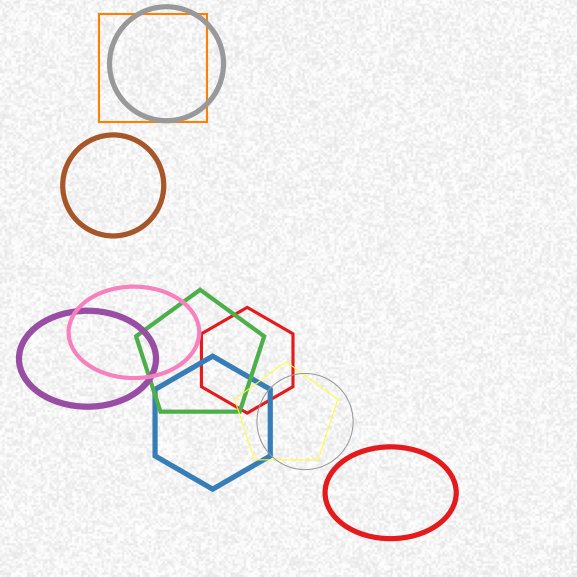[{"shape": "hexagon", "thickness": 1.5, "radius": 0.46, "center": [0.428, 0.375]}, {"shape": "oval", "thickness": 2.5, "radius": 0.57, "center": [0.676, 0.146]}, {"shape": "hexagon", "thickness": 2.5, "radius": 0.58, "center": [0.368, 0.267]}, {"shape": "pentagon", "thickness": 2, "radius": 0.58, "center": [0.347, 0.381]}, {"shape": "oval", "thickness": 3, "radius": 0.59, "center": [0.152, 0.378]}, {"shape": "square", "thickness": 1, "radius": 0.47, "center": [0.265, 0.882]}, {"shape": "pentagon", "thickness": 0.5, "radius": 0.47, "center": [0.496, 0.279]}, {"shape": "circle", "thickness": 2.5, "radius": 0.44, "center": [0.196, 0.678]}, {"shape": "oval", "thickness": 2, "radius": 0.57, "center": [0.232, 0.424]}, {"shape": "circle", "thickness": 0.5, "radius": 0.42, "center": [0.528, 0.269]}, {"shape": "circle", "thickness": 2.5, "radius": 0.49, "center": [0.288, 0.889]}]